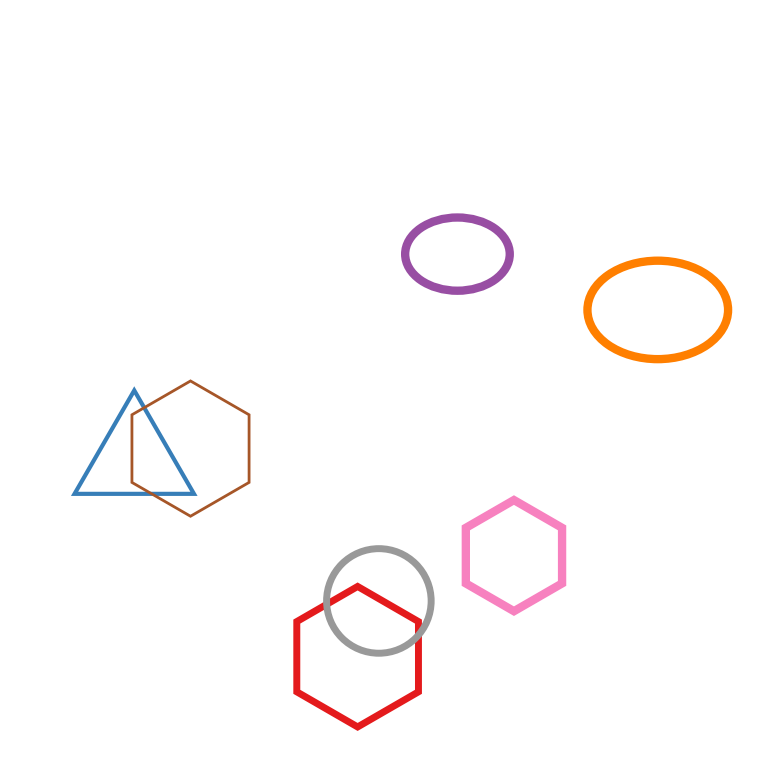[{"shape": "hexagon", "thickness": 2.5, "radius": 0.46, "center": [0.464, 0.147]}, {"shape": "triangle", "thickness": 1.5, "radius": 0.45, "center": [0.174, 0.403]}, {"shape": "oval", "thickness": 3, "radius": 0.34, "center": [0.594, 0.67]}, {"shape": "oval", "thickness": 3, "radius": 0.46, "center": [0.854, 0.598]}, {"shape": "hexagon", "thickness": 1, "radius": 0.44, "center": [0.247, 0.417]}, {"shape": "hexagon", "thickness": 3, "radius": 0.36, "center": [0.667, 0.278]}, {"shape": "circle", "thickness": 2.5, "radius": 0.34, "center": [0.492, 0.22]}]